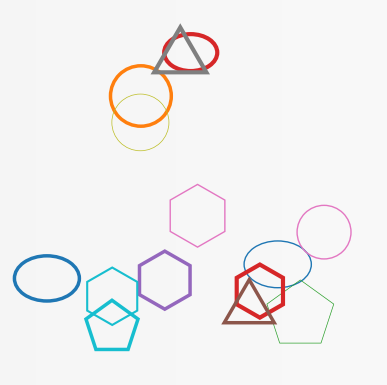[{"shape": "oval", "thickness": 1, "radius": 0.43, "center": [0.717, 0.313]}, {"shape": "oval", "thickness": 2.5, "radius": 0.42, "center": [0.121, 0.277]}, {"shape": "circle", "thickness": 2.5, "radius": 0.39, "center": [0.364, 0.751]}, {"shape": "pentagon", "thickness": 0.5, "radius": 0.45, "center": [0.775, 0.182]}, {"shape": "hexagon", "thickness": 3, "radius": 0.34, "center": [0.671, 0.244]}, {"shape": "oval", "thickness": 3, "radius": 0.34, "center": [0.492, 0.863]}, {"shape": "hexagon", "thickness": 2.5, "radius": 0.38, "center": [0.425, 0.272]}, {"shape": "triangle", "thickness": 2.5, "radius": 0.37, "center": [0.643, 0.199]}, {"shape": "hexagon", "thickness": 1, "radius": 0.41, "center": [0.51, 0.44]}, {"shape": "circle", "thickness": 1, "radius": 0.35, "center": [0.836, 0.397]}, {"shape": "triangle", "thickness": 3, "radius": 0.39, "center": [0.465, 0.851]}, {"shape": "circle", "thickness": 0.5, "radius": 0.37, "center": [0.362, 0.682]}, {"shape": "hexagon", "thickness": 1.5, "radius": 0.37, "center": [0.29, 0.231]}, {"shape": "pentagon", "thickness": 2.5, "radius": 0.35, "center": [0.289, 0.149]}]